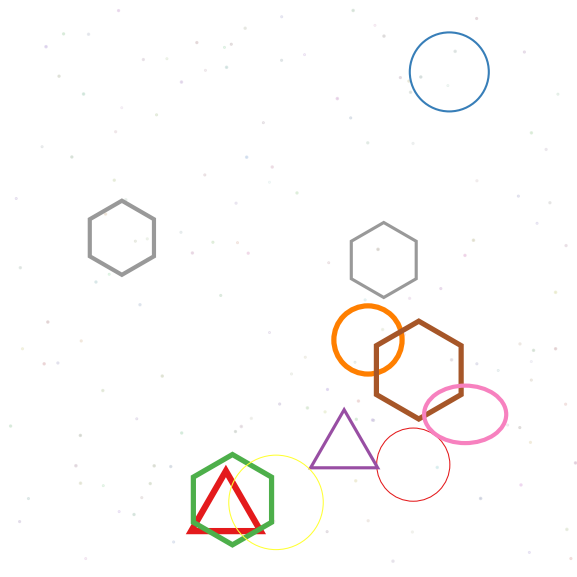[{"shape": "triangle", "thickness": 3, "radius": 0.35, "center": [0.391, 0.114]}, {"shape": "circle", "thickness": 0.5, "radius": 0.32, "center": [0.716, 0.195]}, {"shape": "circle", "thickness": 1, "radius": 0.34, "center": [0.778, 0.875]}, {"shape": "hexagon", "thickness": 2.5, "radius": 0.39, "center": [0.403, 0.134]}, {"shape": "triangle", "thickness": 1.5, "radius": 0.34, "center": [0.596, 0.223]}, {"shape": "circle", "thickness": 2.5, "radius": 0.3, "center": [0.637, 0.41]}, {"shape": "circle", "thickness": 0.5, "radius": 0.41, "center": [0.478, 0.129]}, {"shape": "hexagon", "thickness": 2.5, "radius": 0.42, "center": [0.725, 0.358]}, {"shape": "oval", "thickness": 2, "radius": 0.36, "center": [0.806, 0.282]}, {"shape": "hexagon", "thickness": 2, "radius": 0.32, "center": [0.211, 0.587]}, {"shape": "hexagon", "thickness": 1.5, "radius": 0.32, "center": [0.665, 0.549]}]